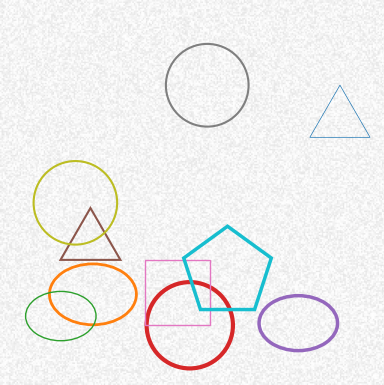[{"shape": "triangle", "thickness": 0.5, "radius": 0.45, "center": [0.883, 0.688]}, {"shape": "oval", "thickness": 2, "radius": 0.56, "center": [0.241, 0.236]}, {"shape": "oval", "thickness": 1, "radius": 0.46, "center": [0.158, 0.179]}, {"shape": "circle", "thickness": 3, "radius": 0.56, "center": [0.493, 0.155]}, {"shape": "oval", "thickness": 2.5, "radius": 0.51, "center": [0.775, 0.161]}, {"shape": "triangle", "thickness": 1.5, "radius": 0.45, "center": [0.235, 0.37]}, {"shape": "square", "thickness": 1, "radius": 0.42, "center": [0.461, 0.239]}, {"shape": "circle", "thickness": 1.5, "radius": 0.54, "center": [0.538, 0.779]}, {"shape": "circle", "thickness": 1.5, "radius": 0.54, "center": [0.196, 0.473]}, {"shape": "pentagon", "thickness": 2.5, "radius": 0.6, "center": [0.591, 0.293]}]